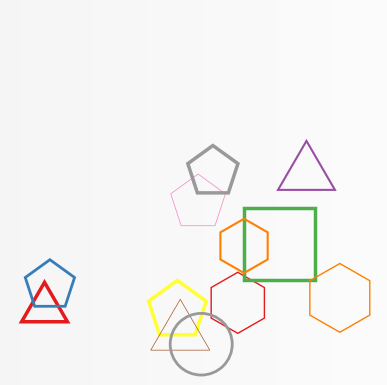[{"shape": "triangle", "thickness": 2.5, "radius": 0.34, "center": [0.115, 0.198]}, {"shape": "hexagon", "thickness": 1, "radius": 0.4, "center": [0.614, 0.213]}, {"shape": "pentagon", "thickness": 2, "radius": 0.33, "center": [0.129, 0.259]}, {"shape": "square", "thickness": 2.5, "radius": 0.46, "center": [0.721, 0.366]}, {"shape": "triangle", "thickness": 1.5, "radius": 0.42, "center": [0.791, 0.549]}, {"shape": "hexagon", "thickness": 1.5, "radius": 0.35, "center": [0.63, 0.361]}, {"shape": "hexagon", "thickness": 1, "radius": 0.45, "center": [0.877, 0.226]}, {"shape": "pentagon", "thickness": 2.5, "radius": 0.39, "center": [0.458, 0.194]}, {"shape": "triangle", "thickness": 0.5, "radius": 0.44, "center": [0.465, 0.135]}, {"shape": "pentagon", "thickness": 0.5, "radius": 0.37, "center": [0.511, 0.474]}, {"shape": "circle", "thickness": 2, "radius": 0.4, "center": [0.519, 0.106]}, {"shape": "pentagon", "thickness": 2.5, "radius": 0.34, "center": [0.549, 0.554]}]